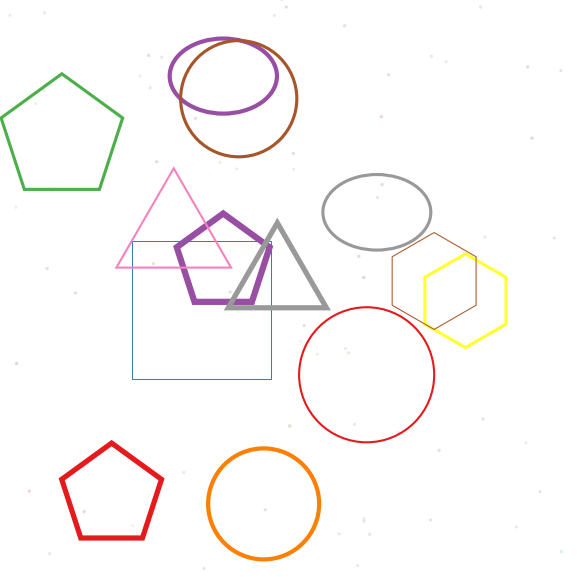[{"shape": "circle", "thickness": 1, "radius": 0.58, "center": [0.635, 0.35]}, {"shape": "pentagon", "thickness": 2.5, "radius": 0.45, "center": [0.193, 0.141]}, {"shape": "square", "thickness": 0.5, "radius": 0.6, "center": [0.349, 0.463]}, {"shape": "pentagon", "thickness": 1.5, "radius": 0.55, "center": [0.107, 0.761]}, {"shape": "oval", "thickness": 2, "radius": 0.46, "center": [0.387, 0.867]}, {"shape": "pentagon", "thickness": 3, "radius": 0.42, "center": [0.386, 0.545]}, {"shape": "circle", "thickness": 2, "radius": 0.48, "center": [0.457, 0.127]}, {"shape": "hexagon", "thickness": 1.5, "radius": 0.41, "center": [0.806, 0.478]}, {"shape": "circle", "thickness": 1.5, "radius": 0.5, "center": [0.413, 0.828]}, {"shape": "hexagon", "thickness": 0.5, "radius": 0.42, "center": [0.752, 0.513]}, {"shape": "triangle", "thickness": 1, "radius": 0.57, "center": [0.301, 0.593]}, {"shape": "triangle", "thickness": 2.5, "radius": 0.49, "center": [0.48, 0.515]}, {"shape": "oval", "thickness": 1.5, "radius": 0.47, "center": [0.653, 0.632]}]